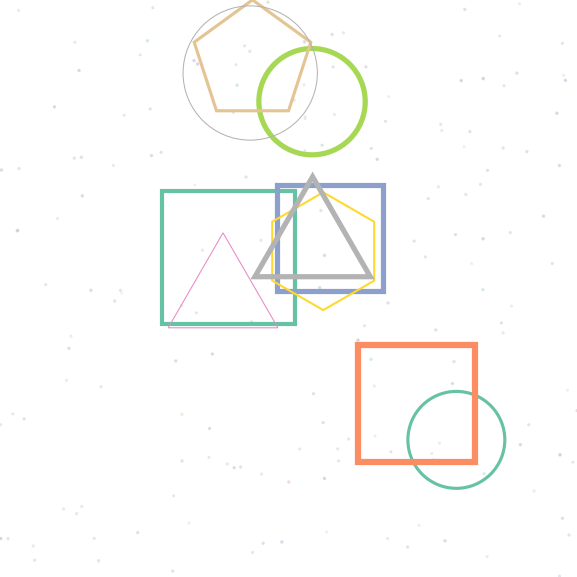[{"shape": "circle", "thickness": 1.5, "radius": 0.42, "center": [0.79, 0.237]}, {"shape": "square", "thickness": 2, "radius": 0.57, "center": [0.395, 0.554]}, {"shape": "square", "thickness": 3, "radius": 0.51, "center": [0.721, 0.301]}, {"shape": "square", "thickness": 2.5, "radius": 0.46, "center": [0.572, 0.586]}, {"shape": "triangle", "thickness": 0.5, "radius": 0.55, "center": [0.386, 0.486]}, {"shape": "circle", "thickness": 2.5, "radius": 0.46, "center": [0.54, 0.823]}, {"shape": "hexagon", "thickness": 1, "radius": 0.51, "center": [0.56, 0.564]}, {"shape": "pentagon", "thickness": 1.5, "radius": 0.53, "center": [0.437, 0.893]}, {"shape": "circle", "thickness": 0.5, "radius": 0.58, "center": [0.433, 0.873]}, {"shape": "triangle", "thickness": 2.5, "radius": 0.58, "center": [0.541, 0.578]}]